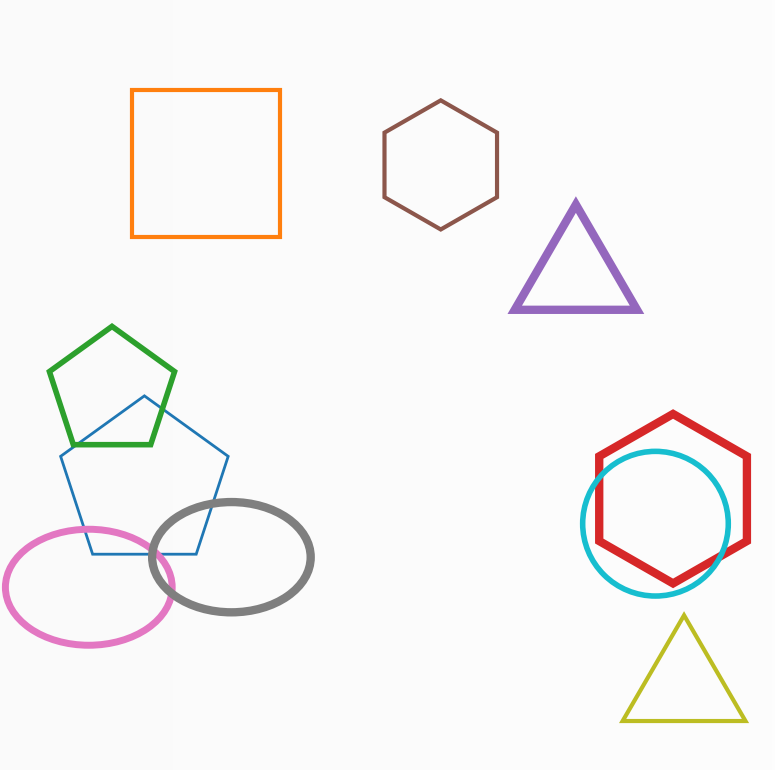[{"shape": "pentagon", "thickness": 1, "radius": 0.57, "center": [0.186, 0.372]}, {"shape": "square", "thickness": 1.5, "radius": 0.48, "center": [0.266, 0.788]}, {"shape": "pentagon", "thickness": 2, "radius": 0.42, "center": [0.145, 0.491]}, {"shape": "hexagon", "thickness": 3, "radius": 0.55, "center": [0.868, 0.352]}, {"shape": "triangle", "thickness": 3, "radius": 0.46, "center": [0.743, 0.643]}, {"shape": "hexagon", "thickness": 1.5, "radius": 0.42, "center": [0.569, 0.786]}, {"shape": "oval", "thickness": 2.5, "radius": 0.54, "center": [0.115, 0.237]}, {"shape": "oval", "thickness": 3, "radius": 0.51, "center": [0.299, 0.276]}, {"shape": "triangle", "thickness": 1.5, "radius": 0.46, "center": [0.883, 0.109]}, {"shape": "circle", "thickness": 2, "radius": 0.47, "center": [0.846, 0.32]}]